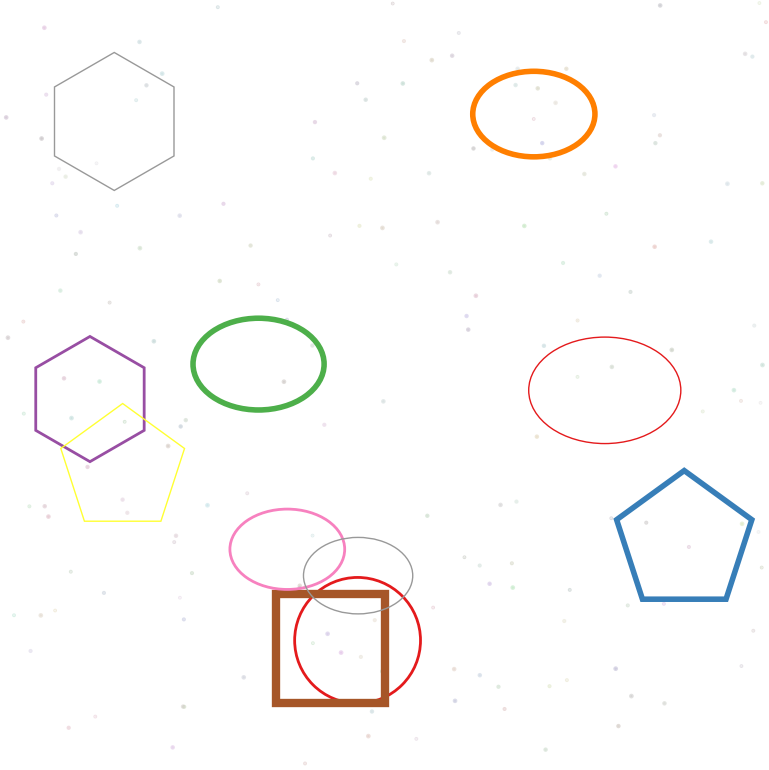[{"shape": "oval", "thickness": 0.5, "radius": 0.49, "center": [0.785, 0.493]}, {"shape": "circle", "thickness": 1, "radius": 0.41, "center": [0.464, 0.168]}, {"shape": "pentagon", "thickness": 2, "radius": 0.46, "center": [0.889, 0.297]}, {"shape": "oval", "thickness": 2, "radius": 0.43, "center": [0.336, 0.527]}, {"shape": "hexagon", "thickness": 1, "radius": 0.41, "center": [0.117, 0.482]}, {"shape": "oval", "thickness": 2, "radius": 0.4, "center": [0.693, 0.852]}, {"shape": "pentagon", "thickness": 0.5, "radius": 0.42, "center": [0.159, 0.391]}, {"shape": "square", "thickness": 3, "radius": 0.35, "center": [0.429, 0.158]}, {"shape": "oval", "thickness": 1, "radius": 0.37, "center": [0.373, 0.287]}, {"shape": "oval", "thickness": 0.5, "radius": 0.35, "center": [0.465, 0.252]}, {"shape": "hexagon", "thickness": 0.5, "radius": 0.45, "center": [0.148, 0.842]}]